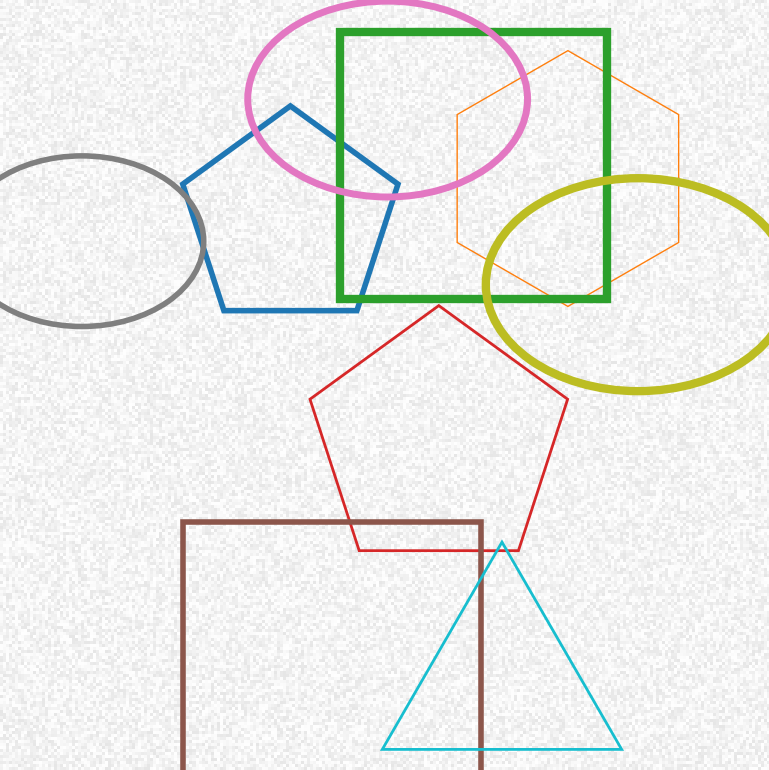[{"shape": "pentagon", "thickness": 2, "radius": 0.73, "center": [0.377, 0.715]}, {"shape": "hexagon", "thickness": 0.5, "radius": 0.83, "center": [0.738, 0.768]}, {"shape": "square", "thickness": 3, "radius": 0.87, "center": [0.615, 0.785]}, {"shape": "pentagon", "thickness": 1, "radius": 0.88, "center": [0.57, 0.427]}, {"shape": "square", "thickness": 2, "radius": 0.97, "center": [0.431, 0.128]}, {"shape": "oval", "thickness": 2.5, "radius": 0.91, "center": [0.503, 0.871]}, {"shape": "oval", "thickness": 2, "radius": 0.79, "center": [0.106, 0.687]}, {"shape": "oval", "thickness": 3, "radius": 0.99, "center": [0.828, 0.63]}, {"shape": "triangle", "thickness": 1, "radius": 0.9, "center": [0.652, 0.116]}]